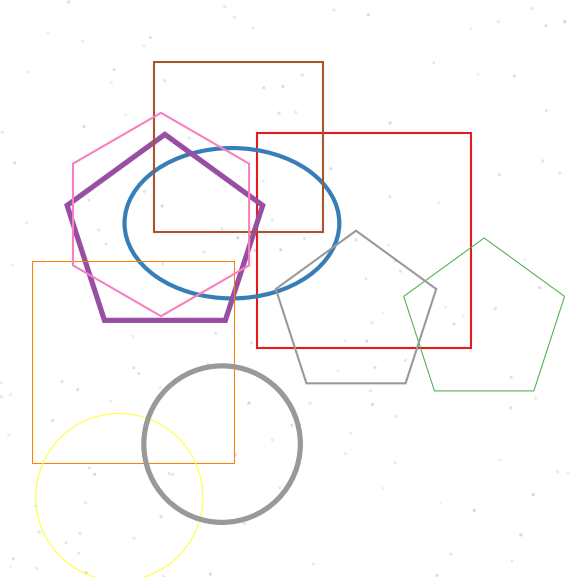[{"shape": "square", "thickness": 1, "radius": 0.93, "center": [0.63, 0.583]}, {"shape": "oval", "thickness": 2, "radius": 0.93, "center": [0.402, 0.613]}, {"shape": "pentagon", "thickness": 0.5, "radius": 0.73, "center": [0.838, 0.441]}, {"shape": "pentagon", "thickness": 2.5, "radius": 0.89, "center": [0.286, 0.588]}, {"shape": "square", "thickness": 0.5, "radius": 0.87, "center": [0.231, 0.372]}, {"shape": "circle", "thickness": 0.5, "radius": 0.72, "center": [0.207, 0.138]}, {"shape": "square", "thickness": 1, "radius": 0.73, "center": [0.413, 0.744]}, {"shape": "hexagon", "thickness": 1, "radius": 0.88, "center": [0.279, 0.628]}, {"shape": "circle", "thickness": 2.5, "radius": 0.68, "center": [0.385, 0.23]}, {"shape": "pentagon", "thickness": 1, "radius": 0.73, "center": [0.616, 0.454]}]